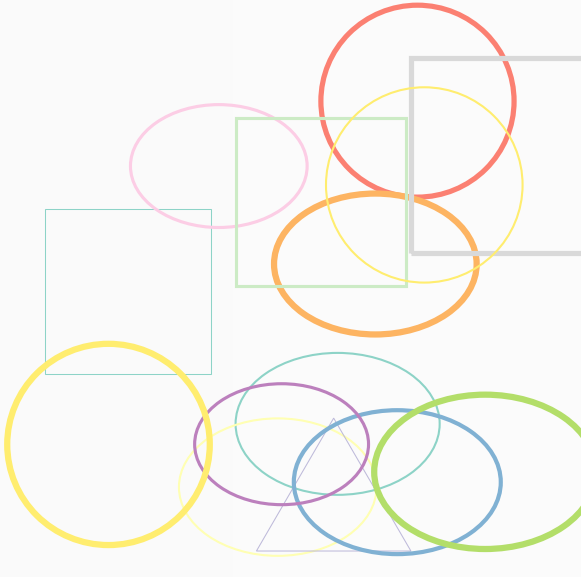[{"shape": "square", "thickness": 0.5, "radius": 0.72, "center": [0.22, 0.495]}, {"shape": "oval", "thickness": 1, "radius": 0.88, "center": [0.581, 0.265]}, {"shape": "oval", "thickness": 1, "radius": 0.85, "center": [0.478, 0.156]}, {"shape": "triangle", "thickness": 0.5, "radius": 0.77, "center": [0.574, 0.122]}, {"shape": "circle", "thickness": 2.5, "radius": 0.83, "center": [0.718, 0.824]}, {"shape": "oval", "thickness": 2, "radius": 0.89, "center": [0.684, 0.164]}, {"shape": "oval", "thickness": 3, "radius": 0.87, "center": [0.646, 0.542]}, {"shape": "oval", "thickness": 3, "radius": 0.95, "center": [0.835, 0.182]}, {"shape": "oval", "thickness": 1.5, "radius": 0.76, "center": [0.376, 0.712]}, {"shape": "square", "thickness": 2.5, "radius": 0.84, "center": [0.876, 0.73]}, {"shape": "oval", "thickness": 1.5, "radius": 0.75, "center": [0.484, 0.23]}, {"shape": "square", "thickness": 1.5, "radius": 0.73, "center": [0.552, 0.65]}, {"shape": "circle", "thickness": 1, "radius": 0.85, "center": [0.73, 0.679]}, {"shape": "circle", "thickness": 3, "radius": 0.87, "center": [0.187, 0.23]}]